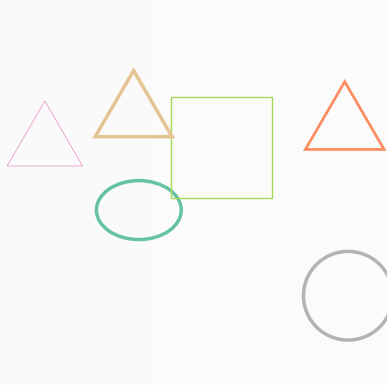[{"shape": "oval", "thickness": 2.5, "radius": 0.55, "center": [0.358, 0.454]}, {"shape": "triangle", "thickness": 2, "radius": 0.59, "center": [0.89, 0.67]}, {"shape": "triangle", "thickness": 0.5, "radius": 0.56, "center": [0.116, 0.625]}, {"shape": "square", "thickness": 1, "radius": 0.66, "center": [0.571, 0.617]}, {"shape": "triangle", "thickness": 2.5, "radius": 0.57, "center": [0.345, 0.702]}, {"shape": "circle", "thickness": 2.5, "radius": 0.58, "center": [0.898, 0.232]}]